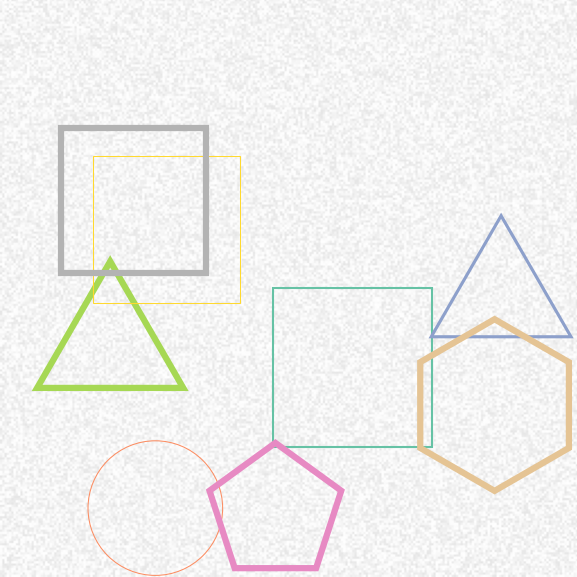[{"shape": "square", "thickness": 1, "radius": 0.69, "center": [0.611, 0.363]}, {"shape": "circle", "thickness": 0.5, "radius": 0.58, "center": [0.269, 0.119]}, {"shape": "triangle", "thickness": 1.5, "radius": 0.7, "center": [0.868, 0.486]}, {"shape": "pentagon", "thickness": 3, "radius": 0.6, "center": [0.477, 0.112]}, {"shape": "triangle", "thickness": 3, "radius": 0.73, "center": [0.191, 0.4]}, {"shape": "square", "thickness": 0.5, "radius": 0.64, "center": [0.289, 0.602]}, {"shape": "hexagon", "thickness": 3, "radius": 0.74, "center": [0.856, 0.298]}, {"shape": "square", "thickness": 3, "radius": 0.63, "center": [0.231, 0.652]}]